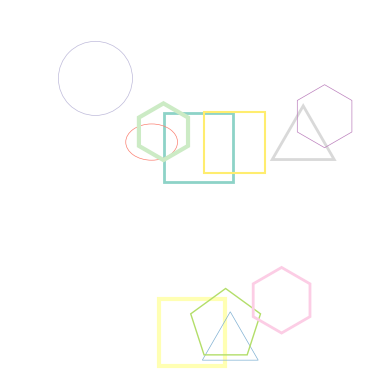[{"shape": "square", "thickness": 2, "radius": 0.45, "center": [0.516, 0.617]}, {"shape": "square", "thickness": 3, "radius": 0.43, "center": [0.499, 0.136]}, {"shape": "circle", "thickness": 0.5, "radius": 0.48, "center": [0.248, 0.796]}, {"shape": "oval", "thickness": 0.5, "radius": 0.34, "center": [0.394, 0.631]}, {"shape": "triangle", "thickness": 0.5, "radius": 0.42, "center": [0.598, 0.106]}, {"shape": "pentagon", "thickness": 1, "radius": 0.48, "center": [0.586, 0.155]}, {"shape": "hexagon", "thickness": 2, "radius": 0.43, "center": [0.731, 0.22]}, {"shape": "triangle", "thickness": 2, "radius": 0.46, "center": [0.788, 0.632]}, {"shape": "hexagon", "thickness": 0.5, "radius": 0.41, "center": [0.843, 0.698]}, {"shape": "hexagon", "thickness": 3, "radius": 0.37, "center": [0.425, 0.658]}, {"shape": "square", "thickness": 1.5, "radius": 0.4, "center": [0.609, 0.631]}]